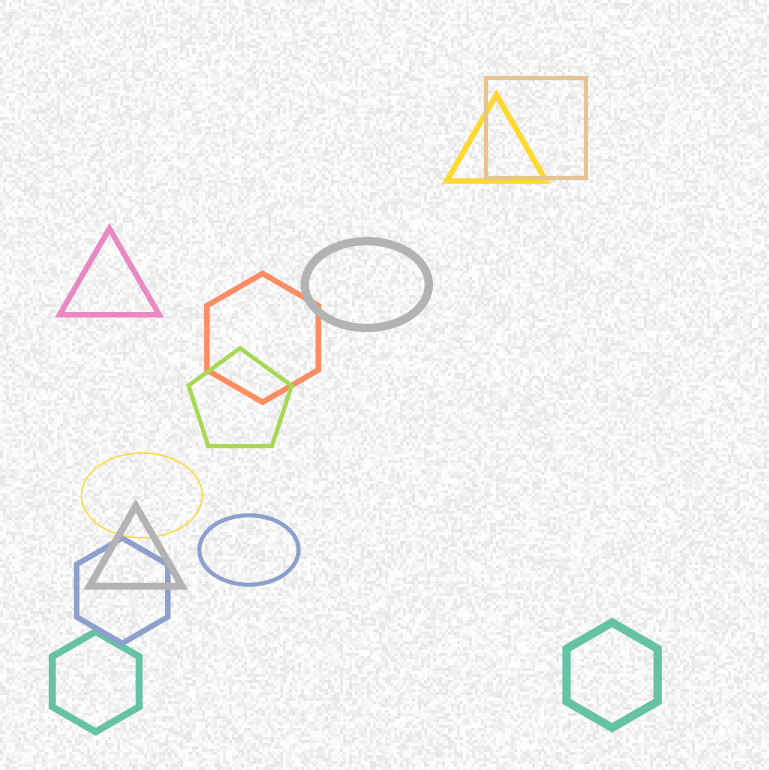[{"shape": "hexagon", "thickness": 3, "radius": 0.34, "center": [0.795, 0.123]}, {"shape": "hexagon", "thickness": 2.5, "radius": 0.33, "center": [0.124, 0.115]}, {"shape": "hexagon", "thickness": 2, "radius": 0.42, "center": [0.341, 0.561]}, {"shape": "hexagon", "thickness": 2, "radius": 0.34, "center": [0.159, 0.233]}, {"shape": "oval", "thickness": 1.5, "radius": 0.32, "center": [0.323, 0.286]}, {"shape": "triangle", "thickness": 2, "radius": 0.37, "center": [0.142, 0.629]}, {"shape": "pentagon", "thickness": 1.5, "radius": 0.35, "center": [0.312, 0.478]}, {"shape": "triangle", "thickness": 2, "radius": 0.37, "center": [0.645, 0.802]}, {"shape": "oval", "thickness": 0.5, "radius": 0.39, "center": [0.184, 0.357]}, {"shape": "square", "thickness": 1.5, "radius": 0.32, "center": [0.696, 0.833]}, {"shape": "oval", "thickness": 3, "radius": 0.4, "center": [0.476, 0.63]}, {"shape": "triangle", "thickness": 2.5, "radius": 0.35, "center": [0.176, 0.273]}]